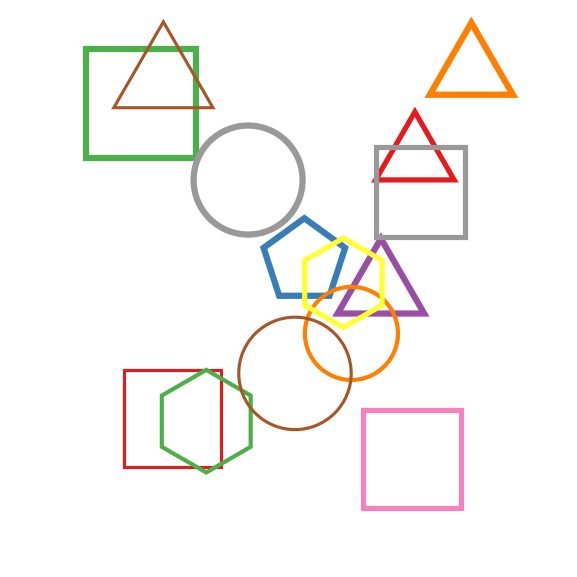[{"shape": "triangle", "thickness": 2.5, "radius": 0.39, "center": [0.718, 0.727]}, {"shape": "square", "thickness": 1.5, "radius": 0.42, "center": [0.299, 0.275]}, {"shape": "pentagon", "thickness": 3, "radius": 0.37, "center": [0.527, 0.547]}, {"shape": "hexagon", "thickness": 2, "radius": 0.44, "center": [0.357, 0.27]}, {"shape": "square", "thickness": 3, "radius": 0.47, "center": [0.244, 0.82]}, {"shape": "triangle", "thickness": 3, "radius": 0.43, "center": [0.66, 0.499]}, {"shape": "triangle", "thickness": 3, "radius": 0.42, "center": [0.816, 0.877]}, {"shape": "circle", "thickness": 2, "radius": 0.4, "center": [0.609, 0.422]}, {"shape": "hexagon", "thickness": 2.5, "radius": 0.39, "center": [0.595, 0.509]}, {"shape": "circle", "thickness": 1.5, "radius": 0.49, "center": [0.511, 0.353]}, {"shape": "triangle", "thickness": 1.5, "radius": 0.5, "center": [0.283, 0.862]}, {"shape": "square", "thickness": 2.5, "radius": 0.42, "center": [0.714, 0.205]}, {"shape": "circle", "thickness": 3, "radius": 0.47, "center": [0.43, 0.687]}, {"shape": "square", "thickness": 2.5, "radius": 0.39, "center": [0.728, 0.667]}]